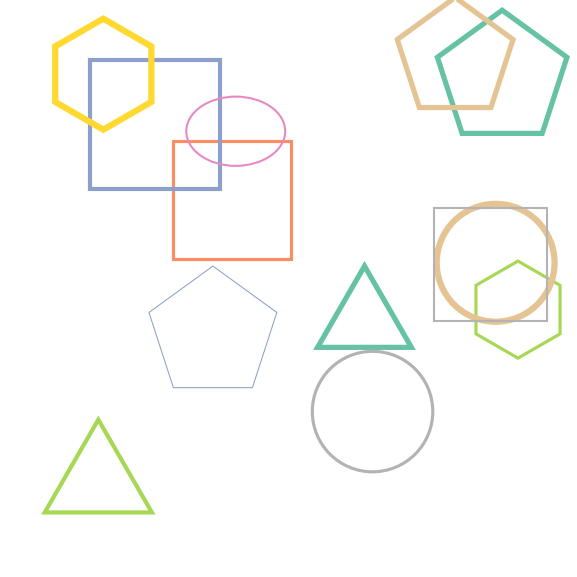[{"shape": "triangle", "thickness": 2.5, "radius": 0.47, "center": [0.631, 0.445]}, {"shape": "pentagon", "thickness": 2.5, "radius": 0.59, "center": [0.87, 0.864]}, {"shape": "square", "thickness": 1.5, "radius": 0.51, "center": [0.402, 0.653]}, {"shape": "pentagon", "thickness": 0.5, "radius": 0.58, "center": [0.369, 0.422]}, {"shape": "square", "thickness": 2, "radius": 0.56, "center": [0.269, 0.783]}, {"shape": "oval", "thickness": 1, "radius": 0.43, "center": [0.408, 0.772]}, {"shape": "hexagon", "thickness": 1.5, "radius": 0.42, "center": [0.897, 0.463]}, {"shape": "triangle", "thickness": 2, "radius": 0.54, "center": [0.17, 0.165]}, {"shape": "hexagon", "thickness": 3, "radius": 0.48, "center": [0.179, 0.871]}, {"shape": "circle", "thickness": 3, "radius": 0.51, "center": [0.858, 0.544]}, {"shape": "pentagon", "thickness": 2.5, "radius": 0.53, "center": [0.788, 0.898]}, {"shape": "circle", "thickness": 1.5, "radius": 0.52, "center": [0.645, 0.286]}, {"shape": "square", "thickness": 1, "radius": 0.49, "center": [0.849, 0.542]}]